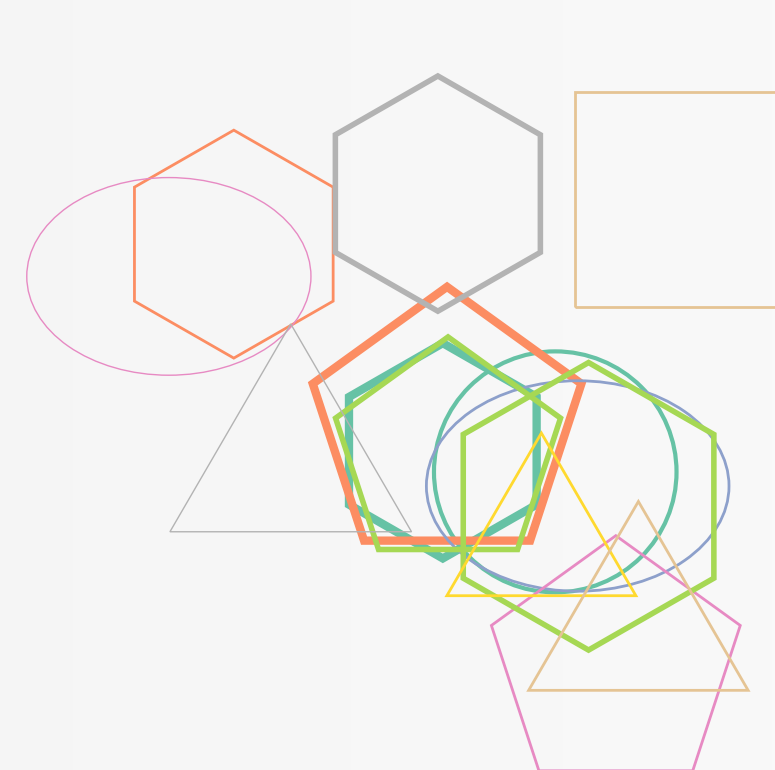[{"shape": "hexagon", "thickness": 3, "radius": 0.7, "center": [0.571, 0.415]}, {"shape": "circle", "thickness": 1.5, "radius": 0.78, "center": [0.716, 0.387]}, {"shape": "hexagon", "thickness": 1, "radius": 0.74, "center": [0.302, 0.683]}, {"shape": "pentagon", "thickness": 3, "radius": 0.91, "center": [0.577, 0.445]}, {"shape": "oval", "thickness": 1, "radius": 0.98, "center": [0.745, 0.369]}, {"shape": "oval", "thickness": 0.5, "radius": 0.92, "center": [0.218, 0.641]}, {"shape": "pentagon", "thickness": 1, "radius": 0.84, "center": [0.795, 0.136]}, {"shape": "pentagon", "thickness": 2, "radius": 0.76, "center": [0.578, 0.41]}, {"shape": "hexagon", "thickness": 2, "radius": 0.93, "center": [0.759, 0.342]}, {"shape": "triangle", "thickness": 1, "radius": 0.7, "center": [0.699, 0.297]}, {"shape": "square", "thickness": 1, "radius": 0.7, "center": [0.881, 0.741]}, {"shape": "triangle", "thickness": 1, "radius": 0.82, "center": [0.824, 0.185]}, {"shape": "triangle", "thickness": 0.5, "radius": 0.9, "center": [0.375, 0.399]}, {"shape": "hexagon", "thickness": 2, "radius": 0.76, "center": [0.565, 0.749]}]